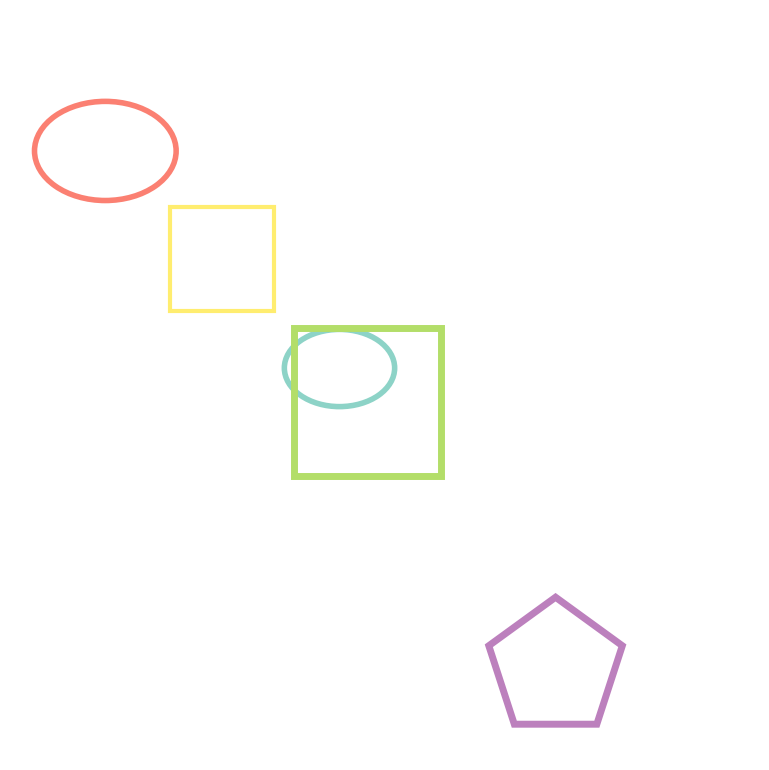[{"shape": "oval", "thickness": 2, "radius": 0.36, "center": [0.441, 0.522]}, {"shape": "oval", "thickness": 2, "radius": 0.46, "center": [0.137, 0.804]}, {"shape": "square", "thickness": 2.5, "radius": 0.48, "center": [0.477, 0.478]}, {"shape": "pentagon", "thickness": 2.5, "radius": 0.46, "center": [0.722, 0.133]}, {"shape": "square", "thickness": 1.5, "radius": 0.34, "center": [0.289, 0.663]}]